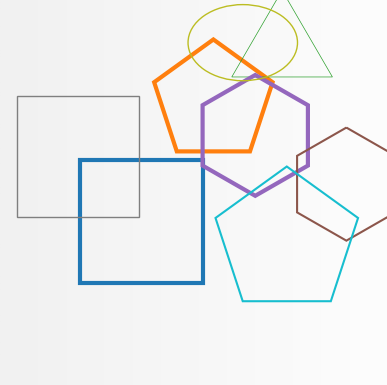[{"shape": "square", "thickness": 3, "radius": 0.79, "center": [0.365, 0.424]}, {"shape": "pentagon", "thickness": 3, "radius": 0.8, "center": [0.551, 0.737]}, {"shape": "triangle", "thickness": 0.5, "radius": 0.75, "center": [0.728, 0.875]}, {"shape": "hexagon", "thickness": 3, "radius": 0.78, "center": [0.659, 0.648]}, {"shape": "hexagon", "thickness": 1.5, "radius": 0.73, "center": [0.894, 0.522]}, {"shape": "square", "thickness": 1, "radius": 0.79, "center": [0.202, 0.594]}, {"shape": "oval", "thickness": 1, "radius": 0.71, "center": [0.627, 0.889]}, {"shape": "pentagon", "thickness": 1.5, "radius": 0.97, "center": [0.74, 0.374]}]